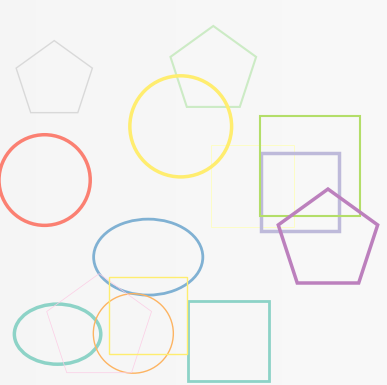[{"shape": "square", "thickness": 2, "radius": 0.52, "center": [0.589, 0.115]}, {"shape": "oval", "thickness": 2.5, "radius": 0.56, "center": [0.149, 0.132]}, {"shape": "square", "thickness": 0.5, "radius": 0.53, "center": [0.651, 0.517]}, {"shape": "square", "thickness": 2.5, "radius": 0.5, "center": [0.773, 0.5]}, {"shape": "circle", "thickness": 2.5, "radius": 0.59, "center": [0.115, 0.532]}, {"shape": "oval", "thickness": 2, "radius": 0.7, "center": [0.383, 0.332]}, {"shape": "circle", "thickness": 1, "radius": 0.52, "center": [0.344, 0.134]}, {"shape": "square", "thickness": 1.5, "radius": 0.64, "center": [0.799, 0.569]}, {"shape": "pentagon", "thickness": 0.5, "radius": 0.71, "center": [0.256, 0.147]}, {"shape": "pentagon", "thickness": 1, "radius": 0.52, "center": [0.14, 0.791]}, {"shape": "pentagon", "thickness": 2.5, "radius": 0.67, "center": [0.846, 0.374]}, {"shape": "pentagon", "thickness": 1.5, "radius": 0.58, "center": [0.55, 0.816]}, {"shape": "circle", "thickness": 2.5, "radius": 0.66, "center": [0.466, 0.672]}, {"shape": "square", "thickness": 1, "radius": 0.5, "center": [0.382, 0.181]}]